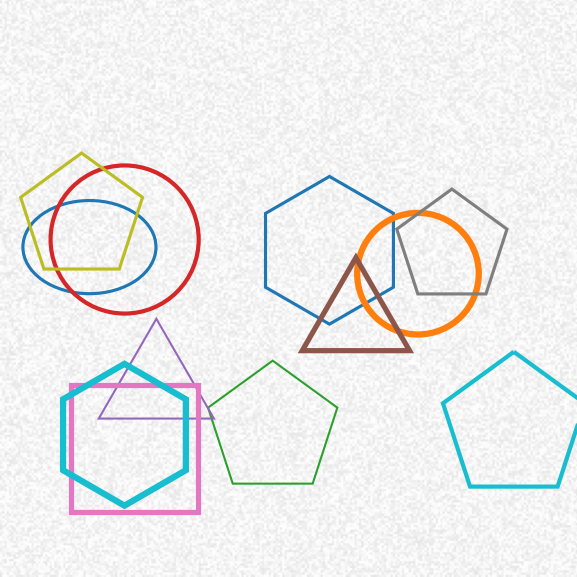[{"shape": "oval", "thickness": 1.5, "radius": 0.58, "center": [0.155, 0.571]}, {"shape": "hexagon", "thickness": 1.5, "radius": 0.64, "center": [0.571, 0.566]}, {"shape": "circle", "thickness": 3, "radius": 0.53, "center": [0.724, 0.525]}, {"shape": "pentagon", "thickness": 1, "radius": 0.59, "center": [0.472, 0.257]}, {"shape": "circle", "thickness": 2, "radius": 0.64, "center": [0.216, 0.584]}, {"shape": "triangle", "thickness": 1, "radius": 0.58, "center": [0.271, 0.332]}, {"shape": "triangle", "thickness": 2.5, "radius": 0.54, "center": [0.616, 0.446]}, {"shape": "square", "thickness": 2.5, "radius": 0.55, "center": [0.233, 0.223]}, {"shape": "pentagon", "thickness": 1.5, "radius": 0.5, "center": [0.782, 0.571]}, {"shape": "pentagon", "thickness": 1.5, "radius": 0.55, "center": [0.141, 0.623]}, {"shape": "pentagon", "thickness": 2, "radius": 0.65, "center": [0.89, 0.261]}, {"shape": "hexagon", "thickness": 3, "radius": 0.61, "center": [0.216, 0.246]}]